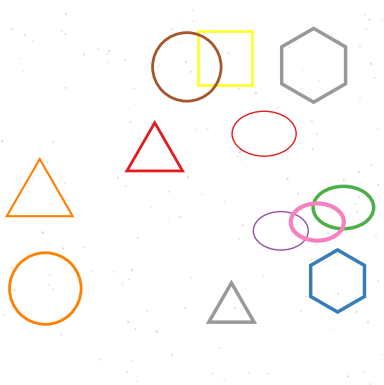[{"shape": "triangle", "thickness": 2, "radius": 0.42, "center": [0.402, 0.598]}, {"shape": "oval", "thickness": 1, "radius": 0.42, "center": [0.686, 0.653]}, {"shape": "hexagon", "thickness": 2.5, "radius": 0.4, "center": [0.877, 0.27]}, {"shape": "oval", "thickness": 2.5, "radius": 0.39, "center": [0.892, 0.461]}, {"shape": "oval", "thickness": 1, "radius": 0.36, "center": [0.729, 0.4]}, {"shape": "circle", "thickness": 2, "radius": 0.46, "center": [0.118, 0.251]}, {"shape": "triangle", "thickness": 1.5, "radius": 0.49, "center": [0.103, 0.488]}, {"shape": "square", "thickness": 2, "radius": 0.35, "center": [0.585, 0.849]}, {"shape": "circle", "thickness": 2, "radius": 0.44, "center": [0.485, 0.826]}, {"shape": "oval", "thickness": 3, "radius": 0.34, "center": [0.824, 0.423]}, {"shape": "triangle", "thickness": 2.5, "radius": 0.34, "center": [0.601, 0.197]}, {"shape": "hexagon", "thickness": 2.5, "radius": 0.48, "center": [0.815, 0.83]}]